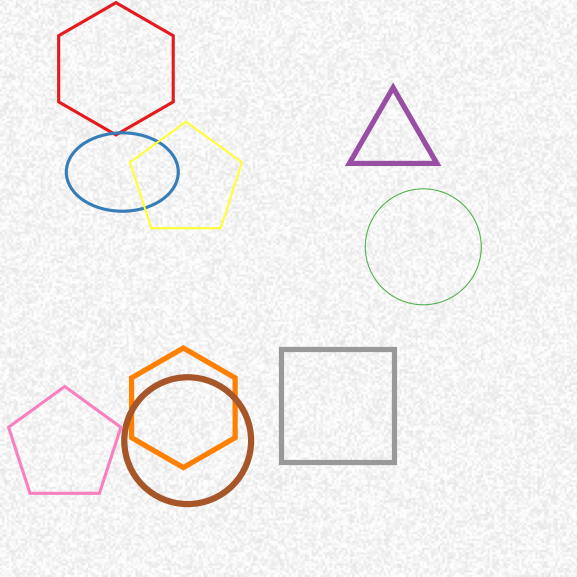[{"shape": "hexagon", "thickness": 1.5, "radius": 0.57, "center": [0.201, 0.88]}, {"shape": "oval", "thickness": 1.5, "radius": 0.48, "center": [0.212, 0.701]}, {"shape": "circle", "thickness": 0.5, "radius": 0.5, "center": [0.733, 0.572]}, {"shape": "triangle", "thickness": 2.5, "radius": 0.44, "center": [0.681, 0.76]}, {"shape": "hexagon", "thickness": 2.5, "radius": 0.52, "center": [0.317, 0.293]}, {"shape": "pentagon", "thickness": 1, "radius": 0.51, "center": [0.322, 0.687]}, {"shape": "circle", "thickness": 3, "radius": 0.55, "center": [0.325, 0.236]}, {"shape": "pentagon", "thickness": 1.5, "radius": 0.51, "center": [0.112, 0.228]}, {"shape": "square", "thickness": 2.5, "radius": 0.49, "center": [0.585, 0.297]}]